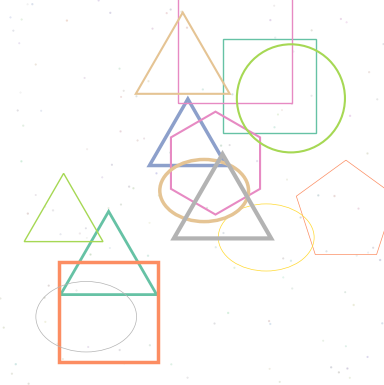[{"shape": "square", "thickness": 1, "radius": 0.61, "center": [0.7, 0.776]}, {"shape": "triangle", "thickness": 2, "radius": 0.72, "center": [0.282, 0.307]}, {"shape": "square", "thickness": 2.5, "radius": 0.65, "center": [0.282, 0.189]}, {"shape": "pentagon", "thickness": 0.5, "radius": 0.68, "center": [0.899, 0.449]}, {"shape": "triangle", "thickness": 2.5, "radius": 0.58, "center": [0.488, 0.628]}, {"shape": "hexagon", "thickness": 1.5, "radius": 0.67, "center": [0.56, 0.576]}, {"shape": "square", "thickness": 1, "radius": 0.74, "center": [0.611, 0.88]}, {"shape": "triangle", "thickness": 1, "radius": 0.59, "center": [0.165, 0.432]}, {"shape": "circle", "thickness": 1.5, "radius": 0.7, "center": [0.756, 0.745]}, {"shape": "oval", "thickness": 0.5, "radius": 0.62, "center": [0.691, 0.383]}, {"shape": "triangle", "thickness": 1.5, "radius": 0.7, "center": [0.475, 0.827]}, {"shape": "oval", "thickness": 2.5, "radius": 0.58, "center": [0.53, 0.505]}, {"shape": "oval", "thickness": 0.5, "radius": 0.65, "center": [0.224, 0.177]}, {"shape": "triangle", "thickness": 3, "radius": 0.73, "center": [0.578, 0.454]}]